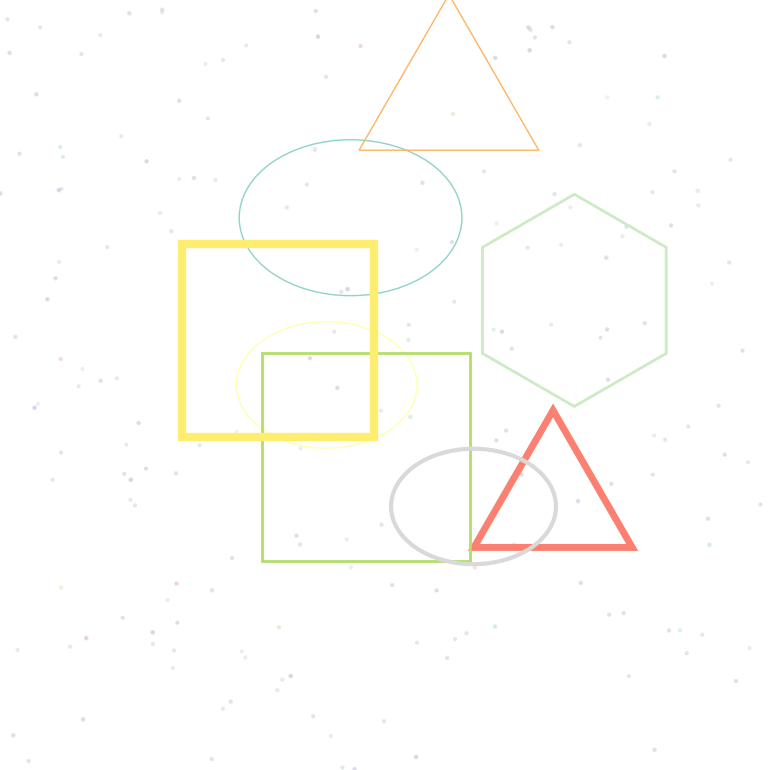[{"shape": "oval", "thickness": 0.5, "radius": 0.72, "center": [0.455, 0.717]}, {"shape": "oval", "thickness": 0.5, "radius": 0.59, "center": [0.424, 0.5]}, {"shape": "triangle", "thickness": 2.5, "radius": 0.59, "center": [0.718, 0.348]}, {"shape": "triangle", "thickness": 0.5, "radius": 0.67, "center": [0.583, 0.872]}, {"shape": "square", "thickness": 1, "radius": 0.67, "center": [0.475, 0.407]}, {"shape": "oval", "thickness": 1.5, "radius": 0.54, "center": [0.615, 0.342]}, {"shape": "hexagon", "thickness": 1, "radius": 0.69, "center": [0.746, 0.61]}, {"shape": "square", "thickness": 3, "radius": 0.62, "center": [0.361, 0.558]}]